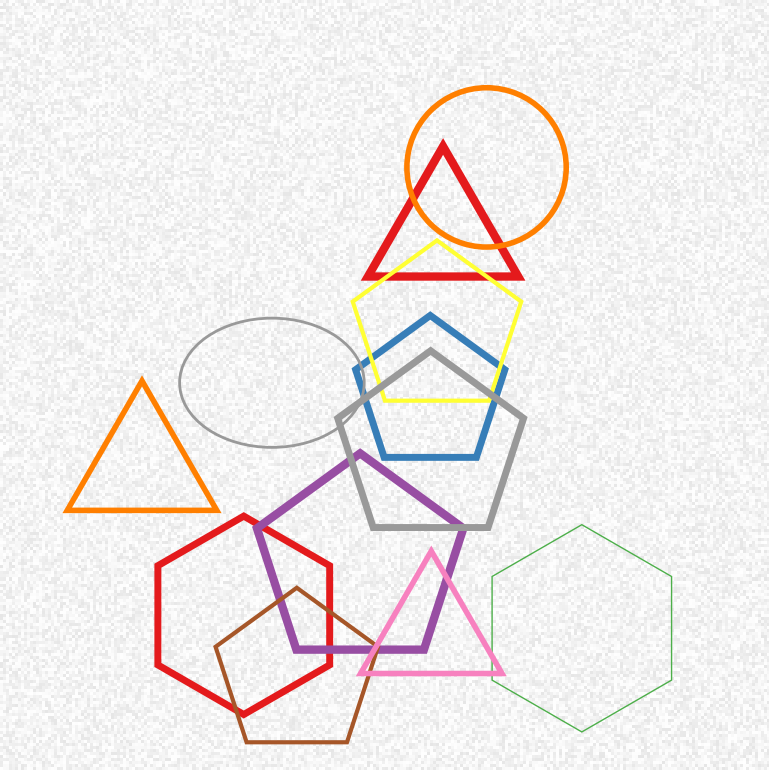[{"shape": "triangle", "thickness": 3, "radius": 0.56, "center": [0.575, 0.697]}, {"shape": "hexagon", "thickness": 2.5, "radius": 0.64, "center": [0.317, 0.201]}, {"shape": "pentagon", "thickness": 2.5, "radius": 0.51, "center": [0.559, 0.488]}, {"shape": "hexagon", "thickness": 0.5, "radius": 0.67, "center": [0.756, 0.184]}, {"shape": "pentagon", "thickness": 3, "radius": 0.7, "center": [0.468, 0.27]}, {"shape": "circle", "thickness": 2, "radius": 0.52, "center": [0.632, 0.783]}, {"shape": "triangle", "thickness": 2, "radius": 0.56, "center": [0.184, 0.393]}, {"shape": "pentagon", "thickness": 1.5, "radius": 0.58, "center": [0.568, 0.573]}, {"shape": "pentagon", "thickness": 1.5, "radius": 0.55, "center": [0.385, 0.126]}, {"shape": "triangle", "thickness": 2, "radius": 0.53, "center": [0.56, 0.178]}, {"shape": "oval", "thickness": 1, "radius": 0.6, "center": [0.353, 0.503]}, {"shape": "pentagon", "thickness": 2.5, "radius": 0.63, "center": [0.559, 0.418]}]